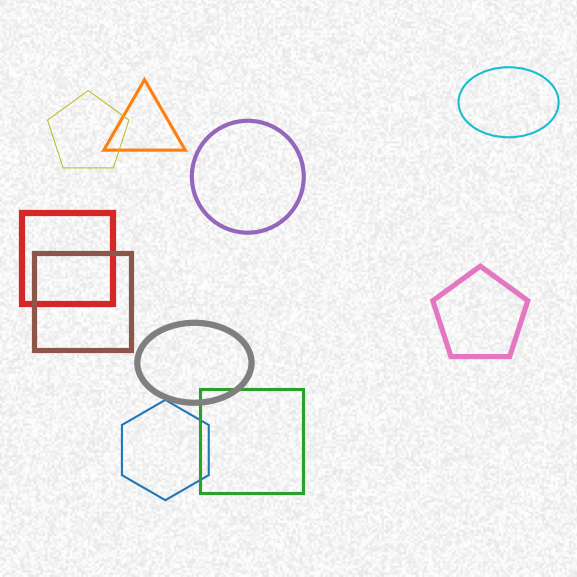[{"shape": "hexagon", "thickness": 1, "radius": 0.43, "center": [0.286, 0.22]}, {"shape": "triangle", "thickness": 1.5, "radius": 0.41, "center": [0.25, 0.78]}, {"shape": "square", "thickness": 1.5, "radius": 0.45, "center": [0.435, 0.235]}, {"shape": "square", "thickness": 3, "radius": 0.39, "center": [0.117, 0.551]}, {"shape": "circle", "thickness": 2, "radius": 0.48, "center": [0.429, 0.693]}, {"shape": "square", "thickness": 2.5, "radius": 0.42, "center": [0.143, 0.478]}, {"shape": "pentagon", "thickness": 2.5, "radius": 0.43, "center": [0.832, 0.452]}, {"shape": "oval", "thickness": 3, "radius": 0.49, "center": [0.337, 0.371]}, {"shape": "pentagon", "thickness": 0.5, "radius": 0.37, "center": [0.153, 0.768]}, {"shape": "oval", "thickness": 1, "radius": 0.43, "center": [0.881, 0.822]}]